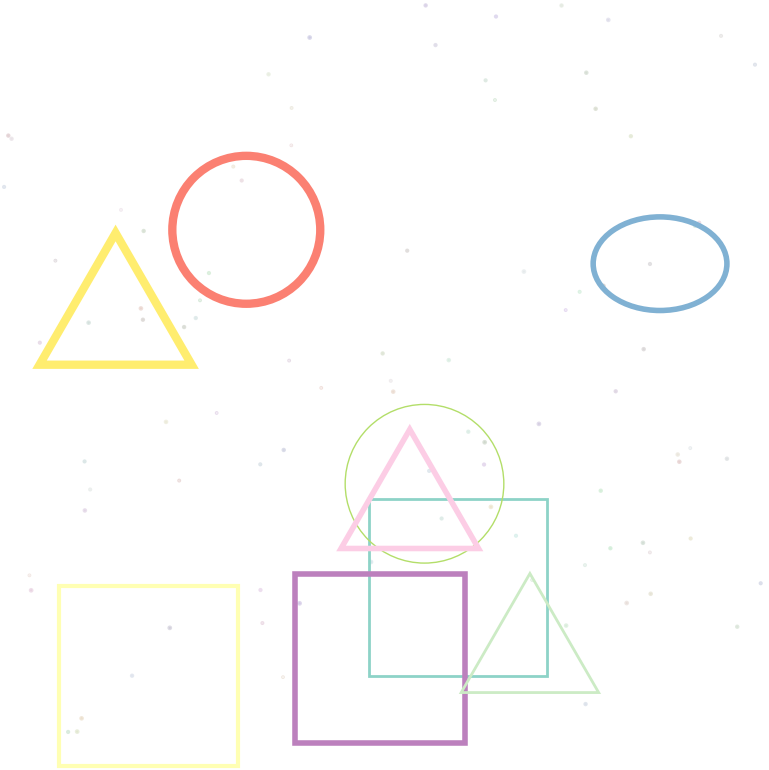[{"shape": "square", "thickness": 1, "radius": 0.58, "center": [0.595, 0.237]}, {"shape": "square", "thickness": 1.5, "radius": 0.58, "center": [0.193, 0.122]}, {"shape": "circle", "thickness": 3, "radius": 0.48, "center": [0.32, 0.702]}, {"shape": "oval", "thickness": 2, "radius": 0.43, "center": [0.857, 0.658]}, {"shape": "circle", "thickness": 0.5, "radius": 0.52, "center": [0.551, 0.372]}, {"shape": "triangle", "thickness": 2, "radius": 0.52, "center": [0.532, 0.339]}, {"shape": "square", "thickness": 2, "radius": 0.55, "center": [0.493, 0.145]}, {"shape": "triangle", "thickness": 1, "radius": 0.52, "center": [0.688, 0.152]}, {"shape": "triangle", "thickness": 3, "radius": 0.57, "center": [0.15, 0.583]}]